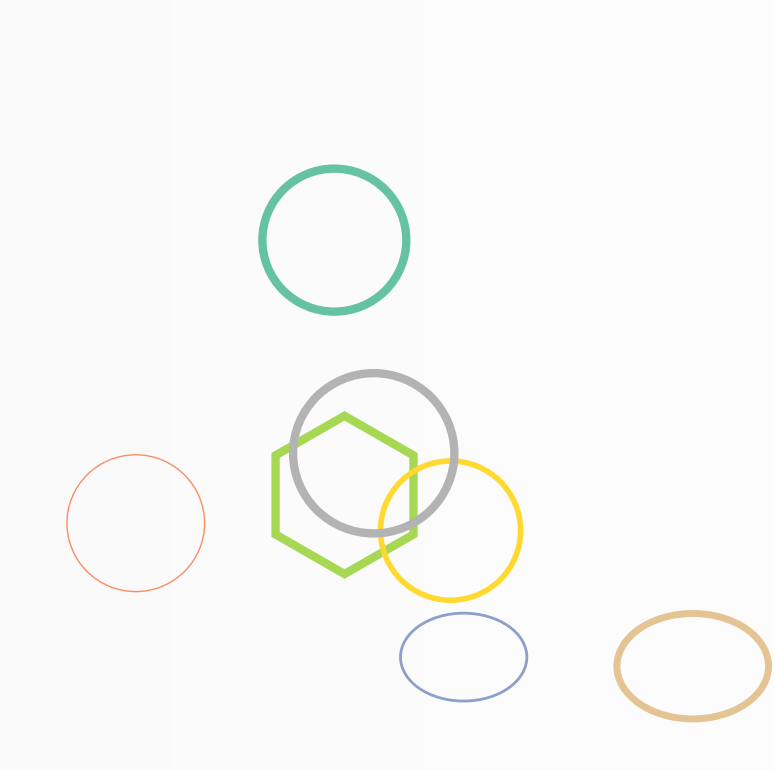[{"shape": "circle", "thickness": 3, "radius": 0.46, "center": [0.431, 0.688]}, {"shape": "circle", "thickness": 0.5, "radius": 0.44, "center": [0.175, 0.321]}, {"shape": "oval", "thickness": 1, "radius": 0.41, "center": [0.598, 0.147]}, {"shape": "hexagon", "thickness": 3, "radius": 0.51, "center": [0.445, 0.357]}, {"shape": "circle", "thickness": 2, "radius": 0.45, "center": [0.581, 0.311]}, {"shape": "oval", "thickness": 2.5, "radius": 0.49, "center": [0.894, 0.135]}, {"shape": "circle", "thickness": 3, "radius": 0.52, "center": [0.482, 0.411]}]